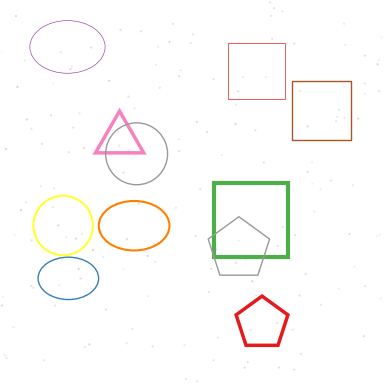[{"shape": "pentagon", "thickness": 2.5, "radius": 0.35, "center": [0.681, 0.16]}, {"shape": "square", "thickness": 0.5, "radius": 0.37, "center": [0.666, 0.815]}, {"shape": "oval", "thickness": 1, "radius": 0.39, "center": [0.178, 0.277]}, {"shape": "square", "thickness": 3, "radius": 0.48, "center": [0.652, 0.428]}, {"shape": "oval", "thickness": 0.5, "radius": 0.49, "center": [0.175, 0.878]}, {"shape": "oval", "thickness": 1.5, "radius": 0.46, "center": [0.348, 0.414]}, {"shape": "circle", "thickness": 1.5, "radius": 0.39, "center": [0.164, 0.414]}, {"shape": "square", "thickness": 1, "radius": 0.38, "center": [0.834, 0.712]}, {"shape": "triangle", "thickness": 2.5, "radius": 0.36, "center": [0.311, 0.639]}, {"shape": "pentagon", "thickness": 1, "radius": 0.42, "center": [0.621, 0.353]}, {"shape": "circle", "thickness": 1, "radius": 0.4, "center": [0.355, 0.601]}]